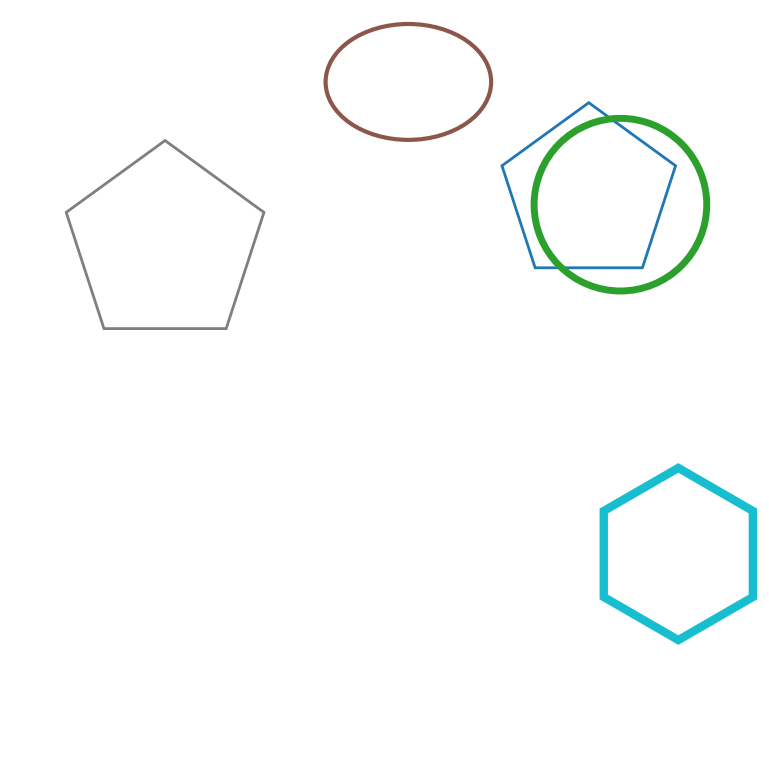[{"shape": "pentagon", "thickness": 1, "radius": 0.59, "center": [0.765, 0.748]}, {"shape": "circle", "thickness": 2.5, "radius": 0.56, "center": [0.806, 0.734]}, {"shape": "oval", "thickness": 1.5, "radius": 0.54, "center": [0.53, 0.894]}, {"shape": "pentagon", "thickness": 1, "radius": 0.68, "center": [0.214, 0.682]}, {"shape": "hexagon", "thickness": 3, "radius": 0.56, "center": [0.881, 0.281]}]